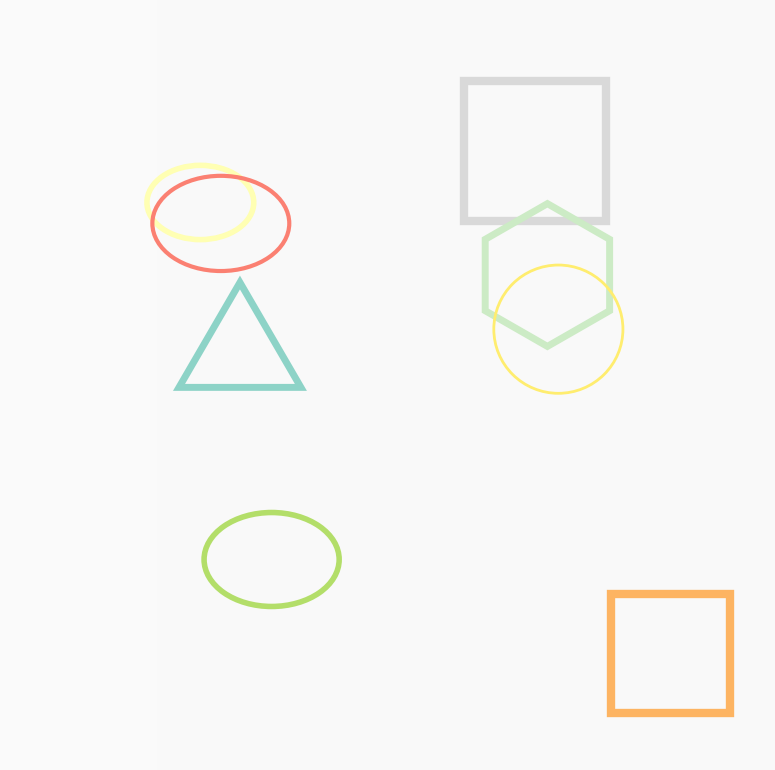[{"shape": "triangle", "thickness": 2.5, "radius": 0.45, "center": [0.31, 0.542]}, {"shape": "oval", "thickness": 2, "radius": 0.34, "center": [0.259, 0.737]}, {"shape": "oval", "thickness": 1.5, "radius": 0.44, "center": [0.285, 0.71]}, {"shape": "square", "thickness": 3, "radius": 0.39, "center": [0.865, 0.152]}, {"shape": "oval", "thickness": 2, "radius": 0.44, "center": [0.35, 0.273]}, {"shape": "square", "thickness": 3, "radius": 0.46, "center": [0.69, 0.804]}, {"shape": "hexagon", "thickness": 2.5, "radius": 0.46, "center": [0.706, 0.643]}, {"shape": "circle", "thickness": 1, "radius": 0.42, "center": [0.72, 0.572]}]